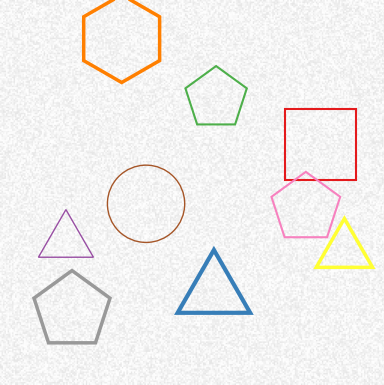[{"shape": "square", "thickness": 1.5, "radius": 0.46, "center": [0.833, 0.624]}, {"shape": "triangle", "thickness": 3, "radius": 0.54, "center": [0.556, 0.242]}, {"shape": "pentagon", "thickness": 1.5, "radius": 0.42, "center": [0.561, 0.745]}, {"shape": "triangle", "thickness": 1, "radius": 0.41, "center": [0.171, 0.373]}, {"shape": "hexagon", "thickness": 2.5, "radius": 0.57, "center": [0.316, 0.9]}, {"shape": "triangle", "thickness": 2.5, "radius": 0.42, "center": [0.895, 0.348]}, {"shape": "circle", "thickness": 1, "radius": 0.5, "center": [0.379, 0.471]}, {"shape": "pentagon", "thickness": 1.5, "radius": 0.47, "center": [0.794, 0.46]}, {"shape": "pentagon", "thickness": 2.5, "radius": 0.52, "center": [0.187, 0.193]}]